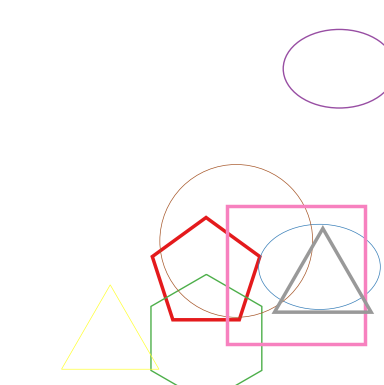[{"shape": "pentagon", "thickness": 2.5, "radius": 0.73, "center": [0.535, 0.288]}, {"shape": "oval", "thickness": 0.5, "radius": 0.79, "center": [0.83, 0.307]}, {"shape": "hexagon", "thickness": 1, "radius": 0.83, "center": [0.536, 0.121]}, {"shape": "oval", "thickness": 1, "radius": 0.73, "center": [0.881, 0.822]}, {"shape": "triangle", "thickness": 0.5, "radius": 0.73, "center": [0.286, 0.114]}, {"shape": "circle", "thickness": 0.5, "radius": 0.99, "center": [0.614, 0.374]}, {"shape": "square", "thickness": 2.5, "radius": 0.9, "center": [0.769, 0.286]}, {"shape": "triangle", "thickness": 2.5, "radius": 0.72, "center": [0.839, 0.262]}]